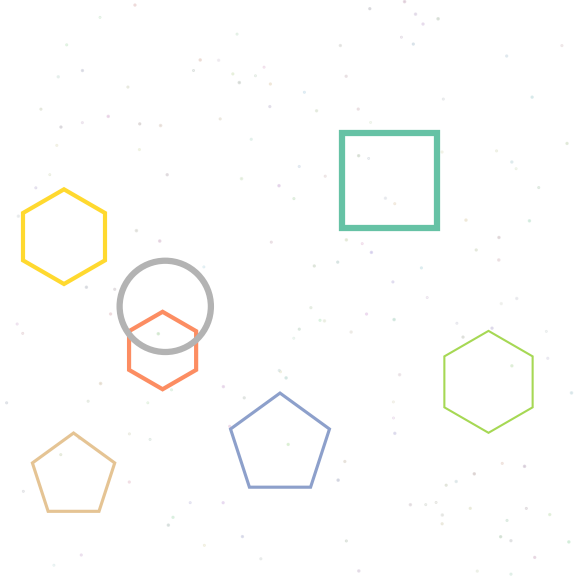[{"shape": "square", "thickness": 3, "radius": 0.41, "center": [0.674, 0.687]}, {"shape": "hexagon", "thickness": 2, "radius": 0.34, "center": [0.282, 0.392]}, {"shape": "pentagon", "thickness": 1.5, "radius": 0.45, "center": [0.485, 0.228]}, {"shape": "hexagon", "thickness": 1, "radius": 0.44, "center": [0.846, 0.338]}, {"shape": "hexagon", "thickness": 2, "radius": 0.41, "center": [0.111, 0.589]}, {"shape": "pentagon", "thickness": 1.5, "radius": 0.37, "center": [0.127, 0.174]}, {"shape": "circle", "thickness": 3, "radius": 0.4, "center": [0.286, 0.469]}]